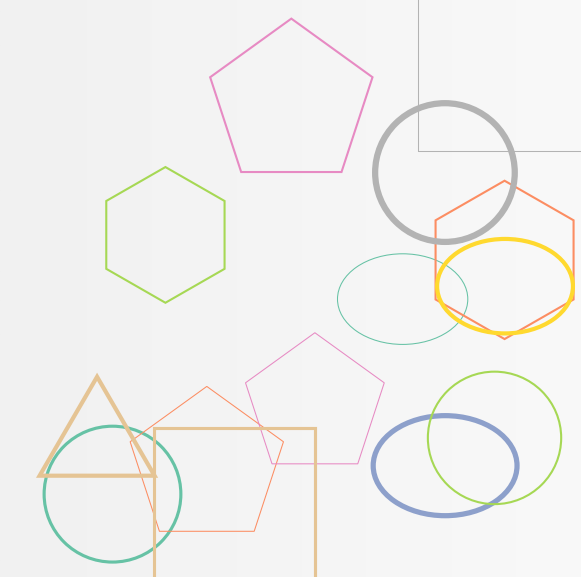[{"shape": "oval", "thickness": 0.5, "radius": 0.56, "center": [0.693, 0.481]}, {"shape": "circle", "thickness": 1.5, "radius": 0.59, "center": [0.194, 0.143]}, {"shape": "hexagon", "thickness": 1, "radius": 0.69, "center": [0.868, 0.549]}, {"shape": "pentagon", "thickness": 0.5, "radius": 0.69, "center": [0.356, 0.191]}, {"shape": "oval", "thickness": 2.5, "radius": 0.62, "center": [0.766, 0.193]}, {"shape": "pentagon", "thickness": 1, "radius": 0.73, "center": [0.501, 0.82]}, {"shape": "pentagon", "thickness": 0.5, "radius": 0.63, "center": [0.542, 0.297]}, {"shape": "circle", "thickness": 1, "radius": 0.57, "center": [0.851, 0.241]}, {"shape": "hexagon", "thickness": 1, "radius": 0.59, "center": [0.285, 0.592]}, {"shape": "oval", "thickness": 2, "radius": 0.58, "center": [0.869, 0.504]}, {"shape": "triangle", "thickness": 2, "radius": 0.57, "center": [0.167, 0.232]}, {"shape": "square", "thickness": 1.5, "radius": 0.69, "center": [0.404, 0.12]}, {"shape": "square", "thickness": 0.5, "radius": 0.71, "center": [0.862, 0.881]}, {"shape": "circle", "thickness": 3, "radius": 0.6, "center": [0.766, 0.7]}]